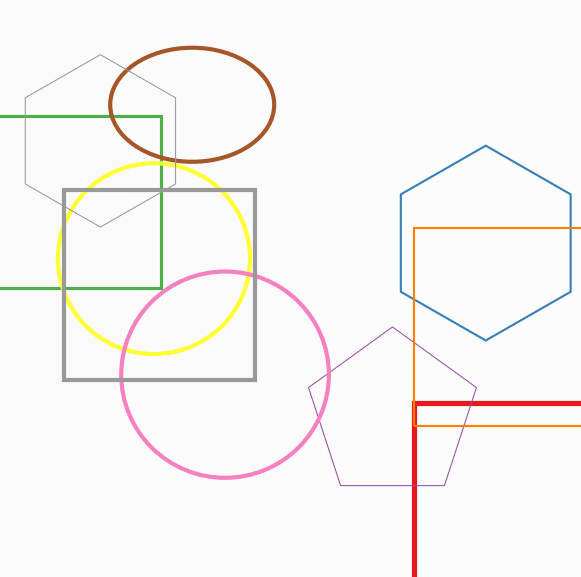[{"shape": "square", "thickness": 2.5, "radius": 0.94, "center": [0.899, 0.114]}, {"shape": "hexagon", "thickness": 1, "radius": 0.84, "center": [0.836, 0.578]}, {"shape": "square", "thickness": 1.5, "radius": 0.74, "center": [0.128, 0.649]}, {"shape": "pentagon", "thickness": 0.5, "radius": 0.76, "center": [0.675, 0.281]}, {"shape": "square", "thickness": 1, "radius": 0.86, "center": [0.885, 0.433]}, {"shape": "circle", "thickness": 2, "radius": 0.83, "center": [0.265, 0.551]}, {"shape": "oval", "thickness": 2, "radius": 0.71, "center": [0.331, 0.818]}, {"shape": "circle", "thickness": 2, "radius": 0.89, "center": [0.387, 0.35]}, {"shape": "hexagon", "thickness": 0.5, "radius": 0.75, "center": [0.173, 0.755]}, {"shape": "square", "thickness": 2, "radius": 0.83, "center": [0.274, 0.505]}]